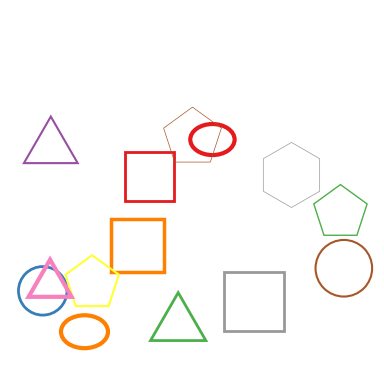[{"shape": "oval", "thickness": 3, "radius": 0.29, "center": [0.552, 0.638]}, {"shape": "square", "thickness": 2, "radius": 0.32, "center": [0.388, 0.541]}, {"shape": "circle", "thickness": 2, "radius": 0.32, "center": [0.111, 0.245]}, {"shape": "triangle", "thickness": 2, "radius": 0.41, "center": [0.463, 0.157]}, {"shape": "pentagon", "thickness": 1, "radius": 0.36, "center": [0.884, 0.448]}, {"shape": "triangle", "thickness": 1.5, "radius": 0.4, "center": [0.132, 0.617]}, {"shape": "square", "thickness": 2.5, "radius": 0.35, "center": [0.357, 0.363]}, {"shape": "oval", "thickness": 3, "radius": 0.31, "center": [0.219, 0.138]}, {"shape": "pentagon", "thickness": 1.5, "radius": 0.36, "center": [0.239, 0.264]}, {"shape": "circle", "thickness": 1.5, "radius": 0.37, "center": [0.893, 0.303]}, {"shape": "pentagon", "thickness": 0.5, "radius": 0.39, "center": [0.5, 0.643]}, {"shape": "triangle", "thickness": 3, "radius": 0.32, "center": [0.13, 0.261]}, {"shape": "hexagon", "thickness": 0.5, "radius": 0.42, "center": [0.757, 0.546]}, {"shape": "square", "thickness": 2, "radius": 0.39, "center": [0.659, 0.217]}]